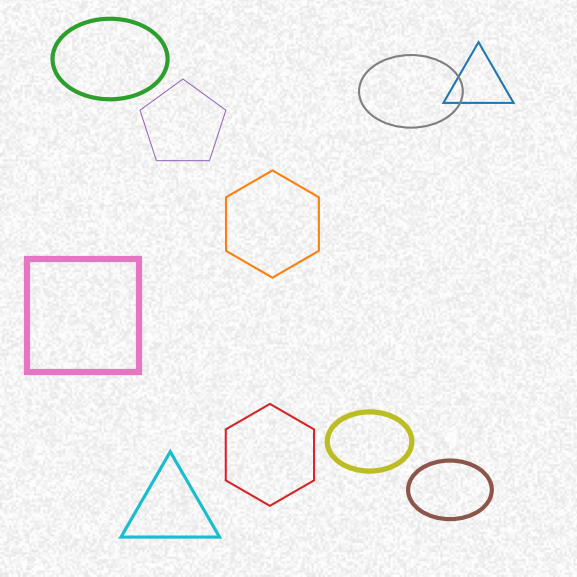[{"shape": "triangle", "thickness": 1, "radius": 0.35, "center": [0.829, 0.856]}, {"shape": "hexagon", "thickness": 1, "radius": 0.46, "center": [0.472, 0.611]}, {"shape": "oval", "thickness": 2, "radius": 0.5, "center": [0.191, 0.897]}, {"shape": "hexagon", "thickness": 1, "radius": 0.44, "center": [0.467, 0.211]}, {"shape": "pentagon", "thickness": 0.5, "radius": 0.39, "center": [0.317, 0.784]}, {"shape": "oval", "thickness": 2, "radius": 0.36, "center": [0.779, 0.151]}, {"shape": "square", "thickness": 3, "radius": 0.49, "center": [0.144, 0.453]}, {"shape": "oval", "thickness": 1, "radius": 0.45, "center": [0.712, 0.841]}, {"shape": "oval", "thickness": 2.5, "radius": 0.37, "center": [0.64, 0.235]}, {"shape": "triangle", "thickness": 1.5, "radius": 0.49, "center": [0.295, 0.118]}]